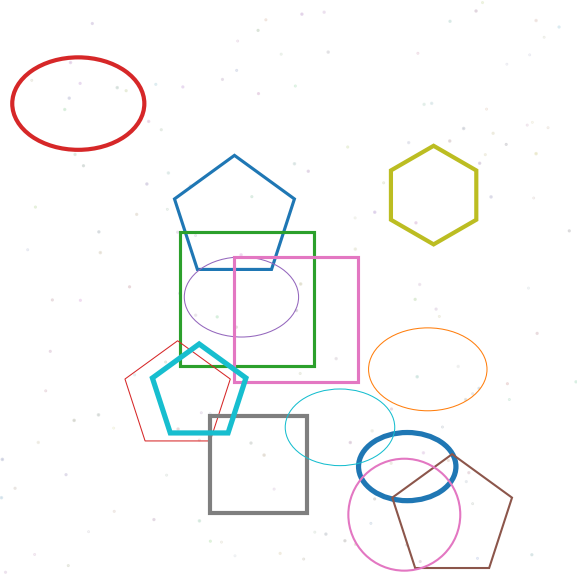[{"shape": "pentagon", "thickness": 1.5, "radius": 0.55, "center": [0.406, 0.621]}, {"shape": "oval", "thickness": 2.5, "radius": 0.42, "center": [0.705, 0.191]}, {"shape": "oval", "thickness": 0.5, "radius": 0.51, "center": [0.741, 0.36]}, {"shape": "square", "thickness": 1.5, "radius": 0.58, "center": [0.428, 0.481]}, {"shape": "pentagon", "thickness": 0.5, "radius": 0.48, "center": [0.308, 0.313]}, {"shape": "oval", "thickness": 2, "radius": 0.57, "center": [0.136, 0.82]}, {"shape": "oval", "thickness": 0.5, "radius": 0.49, "center": [0.418, 0.485]}, {"shape": "pentagon", "thickness": 1, "radius": 0.54, "center": [0.783, 0.104]}, {"shape": "square", "thickness": 1.5, "radius": 0.54, "center": [0.513, 0.446]}, {"shape": "circle", "thickness": 1, "radius": 0.48, "center": [0.7, 0.108]}, {"shape": "square", "thickness": 2, "radius": 0.42, "center": [0.448, 0.194]}, {"shape": "hexagon", "thickness": 2, "radius": 0.43, "center": [0.751, 0.661]}, {"shape": "pentagon", "thickness": 2.5, "radius": 0.43, "center": [0.345, 0.318]}, {"shape": "oval", "thickness": 0.5, "radius": 0.47, "center": [0.589, 0.259]}]